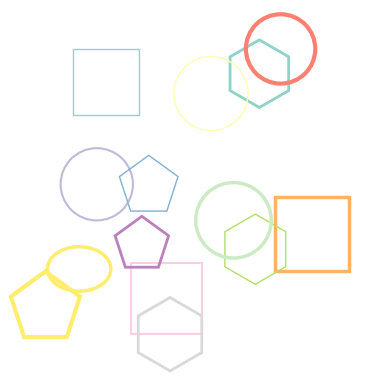[{"shape": "square", "thickness": 1, "radius": 0.43, "center": [0.276, 0.787]}, {"shape": "hexagon", "thickness": 2, "radius": 0.44, "center": [0.674, 0.809]}, {"shape": "circle", "thickness": 1, "radius": 0.48, "center": [0.548, 0.757]}, {"shape": "circle", "thickness": 1.5, "radius": 0.47, "center": [0.251, 0.521]}, {"shape": "circle", "thickness": 3, "radius": 0.45, "center": [0.729, 0.873]}, {"shape": "pentagon", "thickness": 1, "radius": 0.4, "center": [0.386, 0.516]}, {"shape": "square", "thickness": 2.5, "radius": 0.48, "center": [0.81, 0.391]}, {"shape": "hexagon", "thickness": 1, "radius": 0.46, "center": [0.663, 0.353]}, {"shape": "square", "thickness": 1.5, "radius": 0.46, "center": [0.432, 0.225]}, {"shape": "hexagon", "thickness": 2, "radius": 0.48, "center": [0.442, 0.132]}, {"shape": "pentagon", "thickness": 2, "radius": 0.37, "center": [0.369, 0.365]}, {"shape": "circle", "thickness": 2.5, "radius": 0.49, "center": [0.607, 0.428]}, {"shape": "pentagon", "thickness": 3, "radius": 0.47, "center": [0.118, 0.201]}, {"shape": "oval", "thickness": 2.5, "radius": 0.41, "center": [0.206, 0.301]}]